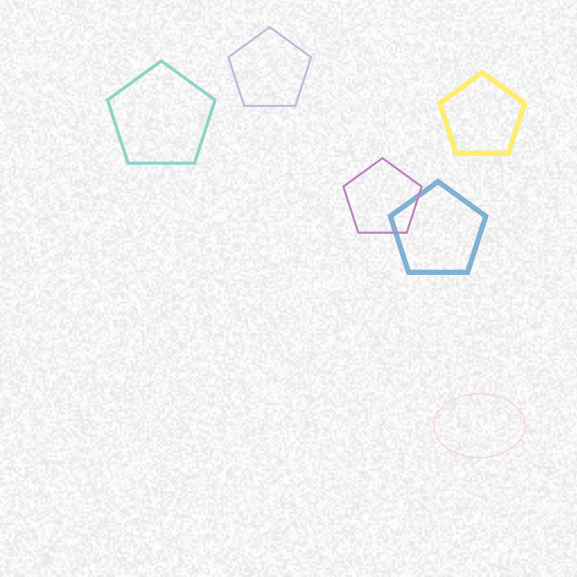[{"shape": "pentagon", "thickness": 1.5, "radius": 0.49, "center": [0.279, 0.796]}, {"shape": "pentagon", "thickness": 1, "radius": 0.38, "center": [0.467, 0.877]}, {"shape": "pentagon", "thickness": 2.5, "radius": 0.43, "center": [0.759, 0.598]}, {"shape": "oval", "thickness": 0.5, "radius": 0.39, "center": [0.83, 0.262]}, {"shape": "pentagon", "thickness": 1, "radius": 0.36, "center": [0.662, 0.654]}, {"shape": "pentagon", "thickness": 2.5, "radius": 0.39, "center": [0.835, 0.796]}]